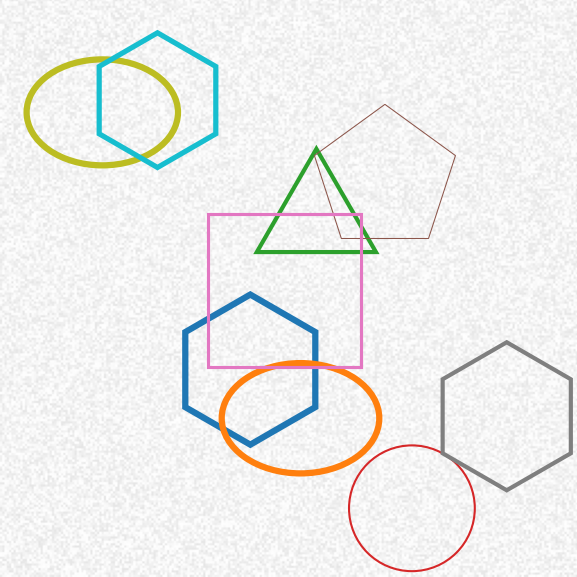[{"shape": "hexagon", "thickness": 3, "radius": 0.65, "center": [0.433, 0.359]}, {"shape": "oval", "thickness": 3, "radius": 0.68, "center": [0.52, 0.275]}, {"shape": "triangle", "thickness": 2, "radius": 0.6, "center": [0.548, 0.622]}, {"shape": "circle", "thickness": 1, "radius": 0.54, "center": [0.713, 0.119]}, {"shape": "pentagon", "thickness": 0.5, "radius": 0.64, "center": [0.667, 0.69]}, {"shape": "square", "thickness": 1.5, "radius": 0.66, "center": [0.493, 0.495]}, {"shape": "hexagon", "thickness": 2, "radius": 0.64, "center": [0.877, 0.278]}, {"shape": "oval", "thickness": 3, "radius": 0.66, "center": [0.177, 0.805]}, {"shape": "hexagon", "thickness": 2.5, "radius": 0.58, "center": [0.273, 0.826]}]